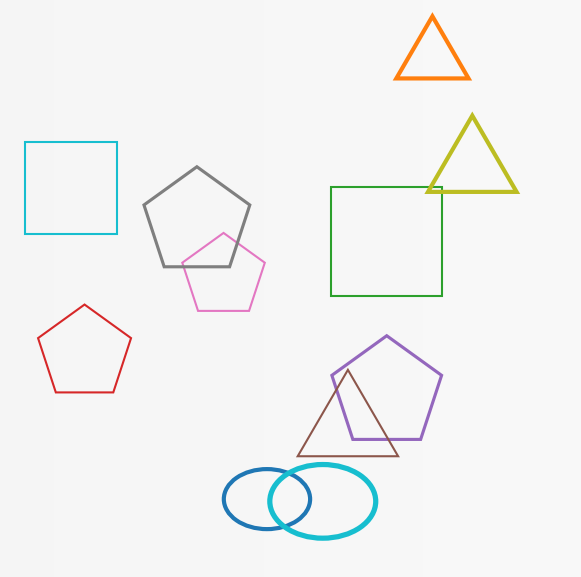[{"shape": "oval", "thickness": 2, "radius": 0.37, "center": [0.459, 0.135]}, {"shape": "triangle", "thickness": 2, "radius": 0.36, "center": [0.744, 0.899]}, {"shape": "square", "thickness": 1, "radius": 0.47, "center": [0.665, 0.581]}, {"shape": "pentagon", "thickness": 1, "radius": 0.42, "center": [0.145, 0.388]}, {"shape": "pentagon", "thickness": 1.5, "radius": 0.5, "center": [0.665, 0.319]}, {"shape": "triangle", "thickness": 1, "radius": 0.5, "center": [0.599, 0.259]}, {"shape": "pentagon", "thickness": 1, "radius": 0.37, "center": [0.385, 0.521]}, {"shape": "pentagon", "thickness": 1.5, "radius": 0.48, "center": [0.339, 0.615]}, {"shape": "triangle", "thickness": 2, "radius": 0.44, "center": [0.813, 0.711]}, {"shape": "oval", "thickness": 2.5, "radius": 0.46, "center": [0.555, 0.131]}, {"shape": "square", "thickness": 1, "radius": 0.4, "center": [0.122, 0.674]}]